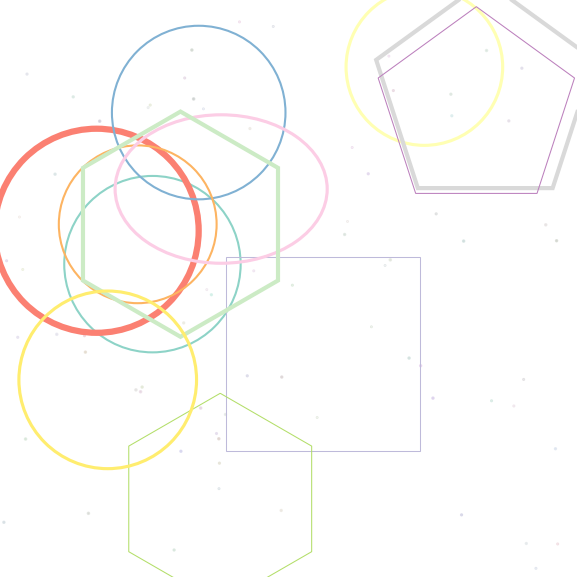[{"shape": "circle", "thickness": 1, "radius": 0.76, "center": [0.264, 0.542]}, {"shape": "circle", "thickness": 1.5, "radius": 0.68, "center": [0.735, 0.883]}, {"shape": "square", "thickness": 0.5, "radius": 0.84, "center": [0.559, 0.386]}, {"shape": "circle", "thickness": 3, "radius": 0.88, "center": [0.167, 0.6]}, {"shape": "circle", "thickness": 1, "radius": 0.75, "center": [0.344, 0.804]}, {"shape": "circle", "thickness": 1, "radius": 0.68, "center": [0.238, 0.611]}, {"shape": "hexagon", "thickness": 0.5, "radius": 0.91, "center": [0.381, 0.135]}, {"shape": "oval", "thickness": 1.5, "radius": 0.92, "center": [0.383, 0.672]}, {"shape": "pentagon", "thickness": 2, "radius": 0.99, "center": [0.84, 0.834]}, {"shape": "pentagon", "thickness": 0.5, "radius": 0.89, "center": [0.825, 0.809]}, {"shape": "hexagon", "thickness": 2, "radius": 0.97, "center": [0.313, 0.611]}, {"shape": "circle", "thickness": 1.5, "radius": 0.77, "center": [0.187, 0.341]}]